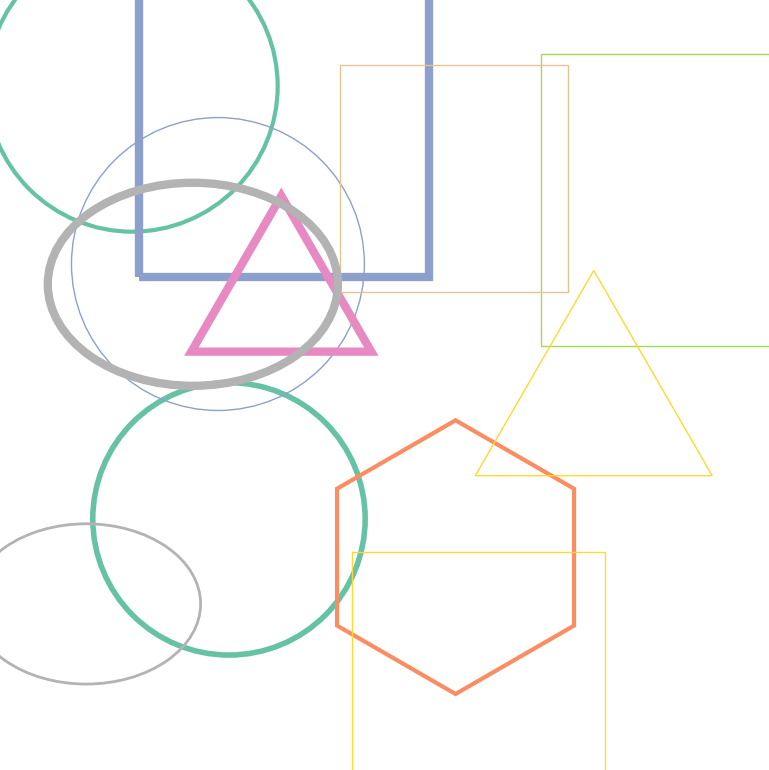[{"shape": "circle", "thickness": 2, "radius": 0.88, "center": [0.297, 0.326]}, {"shape": "circle", "thickness": 1.5, "radius": 0.95, "center": [0.172, 0.888]}, {"shape": "hexagon", "thickness": 1.5, "radius": 0.89, "center": [0.592, 0.276]}, {"shape": "square", "thickness": 3, "radius": 0.94, "center": [0.369, 0.83]}, {"shape": "circle", "thickness": 0.5, "radius": 0.95, "center": [0.283, 0.657]}, {"shape": "triangle", "thickness": 3, "radius": 0.67, "center": [0.365, 0.611]}, {"shape": "square", "thickness": 0.5, "radius": 0.95, "center": [0.892, 0.74]}, {"shape": "square", "thickness": 0.5, "radius": 0.82, "center": [0.621, 0.118]}, {"shape": "triangle", "thickness": 0.5, "radius": 0.89, "center": [0.771, 0.471]}, {"shape": "square", "thickness": 0.5, "radius": 0.74, "center": [0.589, 0.768]}, {"shape": "oval", "thickness": 1, "radius": 0.74, "center": [0.112, 0.216]}, {"shape": "oval", "thickness": 3, "radius": 0.94, "center": [0.25, 0.631]}]